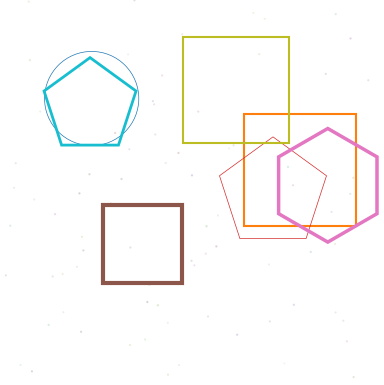[{"shape": "circle", "thickness": 0.5, "radius": 0.61, "center": [0.238, 0.744]}, {"shape": "square", "thickness": 1.5, "radius": 0.73, "center": [0.778, 0.559]}, {"shape": "pentagon", "thickness": 0.5, "radius": 0.73, "center": [0.709, 0.498]}, {"shape": "square", "thickness": 3, "radius": 0.51, "center": [0.37, 0.367]}, {"shape": "hexagon", "thickness": 2.5, "radius": 0.74, "center": [0.851, 0.519]}, {"shape": "square", "thickness": 1.5, "radius": 0.69, "center": [0.612, 0.766]}, {"shape": "pentagon", "thickness": 2, "radius": 0.63, "center": [0.234, 0.725]}]